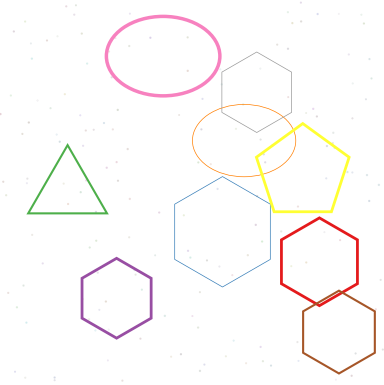[{"shape": "hexagon", "thickness": 2, "radius": 0.57, "center": [0.83, 0.32]}, {"shape": "hexagon", "thickness": 0.5, "radius": 0.72, "center": [0.578, 0.398]}, {"shape": "triangle", "thickness": 1.5, "radius": 0.59, "center": [0.176, 0.505]}, {"shape": "hexagon", "thickness": 2, "radius": 0.52, "center": [0.303, 0.225]}, {"shape": "oval", "thickness": 0.5, "radius": 0.67, "center": [0.634, 0.635]}, {"shape": "pentagon", "thickness": 2, "radius": 0.63, "center": [0.786, 0.552]}, {"shape": "hexagon", "thickness": 1.5, "radius": 0.54, "center": [0.88, 0.137]}, {"shape": "oval", "thickness": 2.5, "radius": 0.74, "center": [0.424, 0.854]}, {"shape": "hexagon", "thickness": 0.5, "radius": 0.52, "center": [0.667, 0.76]}]